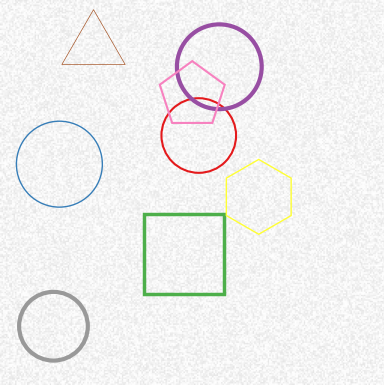[{"shape": "circle", "thickness": 1.5, "radius": 0.48, "center": [0.516, 0.648]}, {"shape": "circle", "thickness": 1, "radius": 0.56, "center": [0.154, 0.574]}, {"shape": "square", "thickness": 2.5, "radius": 0.52, "center": [0.479, 0.34]}, {"shape": "circle", "thickness": 3, "radius": 0.55, "center": [0.57, 0.827]}, {"shape": "hexagon", "thickness": 1, "radius": 0.49, "center": [0.672, 0.489]}, {"shape": "triangle", "thickness": 0.5, "radius": 0.48, "center": [0.243, 0.88]}, {"shape": "pentagon", "thickness": 1.5, "radius": 0.44, "center": [0.499, 0.753]}, {"shape": "circle", "thickness": 3, "radius": 0.45, "center": [0.139, 0.153]}]